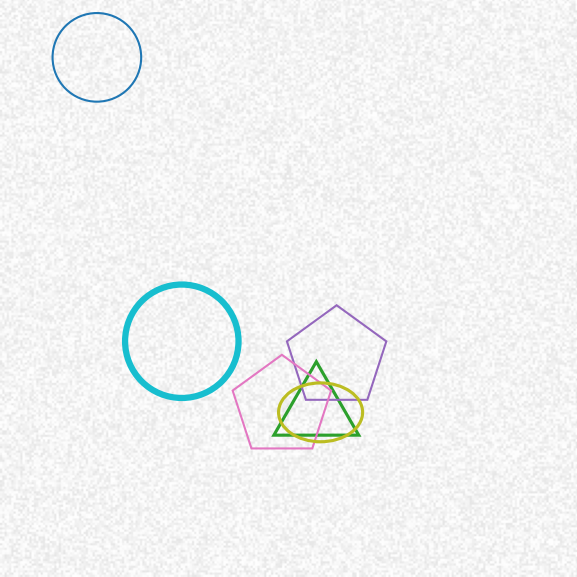[{"shape": "circle", "thickness": 1, "radius": 0.38, "center": [0.168, 0.9]}, {"shape": "triangle", "thickness": 1.5, "radius": 0.42, "center": [0.548, 0.288]}, {"shape": "pentagon", "thickness": 1, "radius": 0.45, "center": [0.583, 0.38]}, {"shape": "pentagon", "thickness": 1, "radius": 0.45, "center": [0.488, 0.295]}, {"shape": "oval", "thickness": 1.5, "radius": 0.36, "center": [0.555, 0.285]}, {"shape": "circle", "thickness": 3, "radius": 0.49, "center": [0.315, 0.408]}]